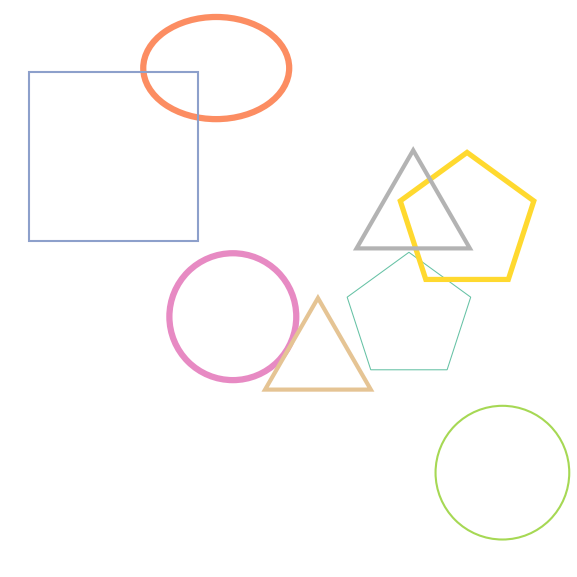[{"shape": "pentagon", "thickness": 0.5, "radius": 0.56, "center": [0.708, 0.45]}, {"shape": "oval", "thickness": 3, "radius": 0.63, "center": [0.374, 0.881]}, {"shape": "square", "thickness": 1, "radius": 0.73, "center": [0.197, 0.728]}, {"shape": "circle", "thickness": 3, "radius": 0.55, "center": [0.403, 0.451]}, {"shape": "circle", "thickness": 1, "radius": 0.58, "center": [0.87, 0.181]}, {"shape": "pentagon", "thickness": 2.5, "radius": 0.61, "center": [0.809, 0.614]}, {"shape": "triangle", "thickness": 2, "radius": 0.53, "center": [0.551, 0.377]}, {"shape": "triangle", "thickness": 2, "radius": 0.57, "center": [0.716, 0.626]}]